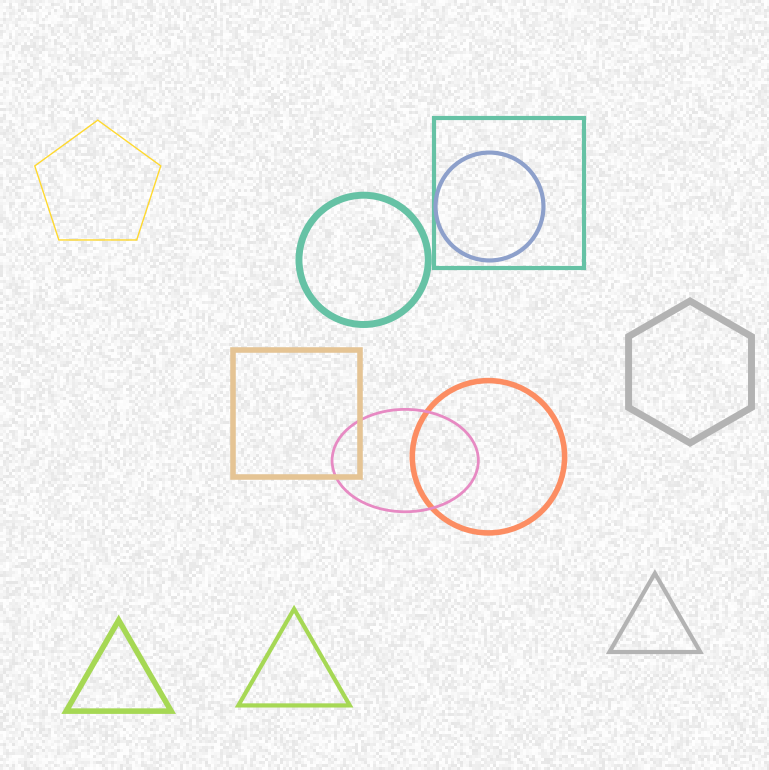[{"shape": "circle", "thickness": 2.5, "radius": 0.42, "center": [0.472, 0.663]}, {"shape": "square", "thickness": 1.5, "radius": 0.49, "center": [0.661, 0.749]}, {"shape": "circle", "thickness": 2, "radius": 0.49, "center": [0.634, 0.407]}, {"shape": "circle", "thickness": 1.5, "radius": 0.35, "center": [0.636, 0.732]}, {"shape": "oval", "thickness": 1, "radius": 0.47, "center": [0.526, 0.402]}, {"shape": "triangle", "thickness": 2, "radius": 0.39, "center": [0.154, 0.116]}, {"shape": "triangle", "thickness": 1.5, "radius": 0.42, "center": [0.382, 0.126]}, {"shape": "pentagon", "thickness": 0.5, "radius": 0.43, "center": [0.127, 0.758]}, {"shape": "square", "thickness": 2, "radius": 0.41, "center": [0.385, 0.463]}, {"shape": "hexagon", "thickness": 2.5, "radius": 0.46, "center": [0.896, 0.517]}, {"shape": "triangle", "thickness": 1.5, "radius": 0.34, "center": [0.85, 0.187]}]